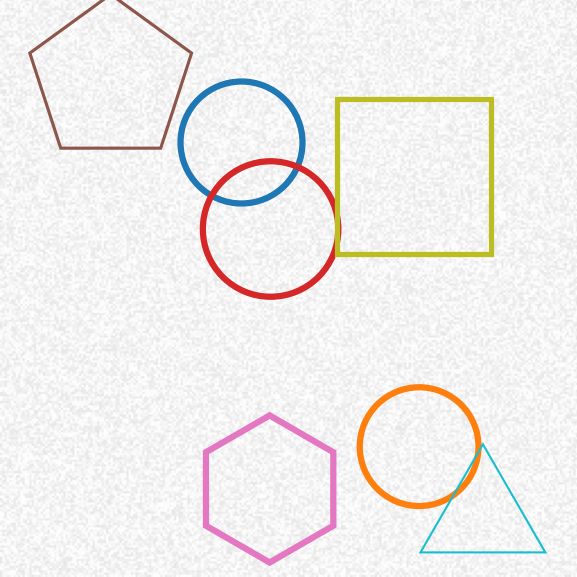[{"shape": "circle", "thickness": 3, "radius": 0.53, "center": [0.418, 0.752]}, {"shape": "circle", "thickness": 3, "radius": 0.51, "center": [0.726, 0.226]}, {"shape": "circle", "thickness": 3, "radius": 0.59, "center": [0.469, 0.603]}, {"shape": "pentagon", "thickness": 1.5, "radius": 0.74, "center": [0.192, 0.862]}, {"shape": "hexagon", "thickness": 3, "radius": 0.64, "center": [0.467, 0.152]}, {"shape": "square", "thickness": 2.5, "radius": 0.67, "center": [0.717, 0.694]}, {"shape": "triangle", "thickness": 1, "radius": 0.62, "center": [0.836, 0.105]}]